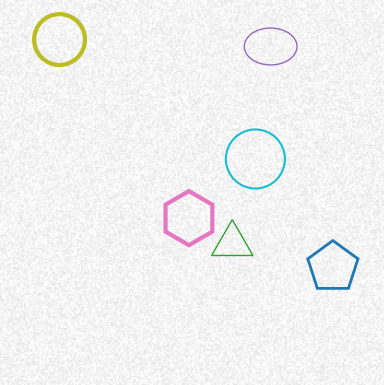[{"shape": "pentagon", "thickness": 2, "radius": 0.34, "center": [0.865, 0.306]}, {"shape": "triangle", "thickness": 1, "radius": 0.31, "center": [0.603, 0.367]}, {"shape": "oval", "thickness": 1, "radius": 0.34, "center": [0.703, 0.879]}, {"shape": "hexagon", "thickness": 3, "radius": 0.35, "center": [0.491, 0.433]}, {"shape": "circle", "thickness": 3, "radius": 0.33, "center": [0.155, 0.897]}, {"shape": "circle", "thickness": 1.5, "radius": 0.38, "center": [0.663, 0.587]}]